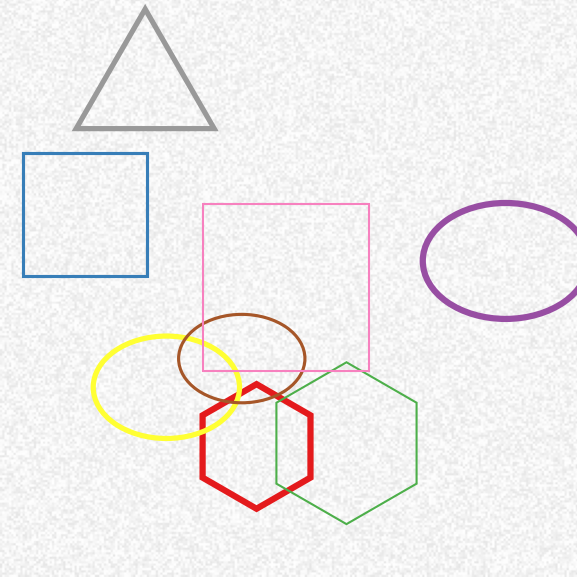[{"shape": "hexagon", "thickness": 3, "radius": 0.54, "center": [0.444, 0.226]}, {"shape": "square", "thickness": 1.5, "radius": 0.53, "center": [0.147, 0.628]}, {"shape": "hexagon", "thickness": 1, "radius": 0.7, "center": [0.6, 0.232]}, {"shape": "oval", "thickness": 3, "radius": 0.72, "center": [0.875, 0.547]}, {"shape": "oval", "thickness": 2.5, "radius": 0.63, "center": [0.288, 0.329]}, {"shape": "oval", "thickness": 1.5, "radius": 0.55, "center": [0.419, 0.378]}, {"shape": "square", "thickness": 1, "radius": 0.72, "center": [0.495, 0.501]}, {"shape": "triangle", "thickness": 2.5, "radius": 0.69, "center": [0.251, 0.845]}]